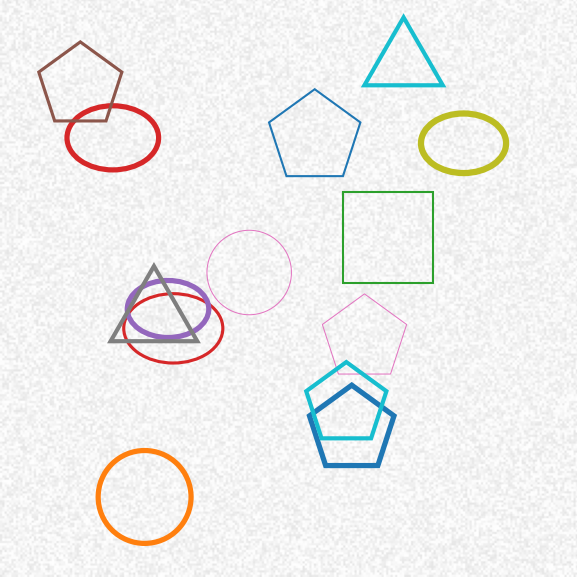[{"shape": "pentagon", "thickness": 1, "radius": 0.42, "center": [0.545, 0.761]}, {"shape": "pentagon", "thickness": 2.5, "radius": 0.38, "center": [0.609, 0.255]}, {"shape": "circle", "thickness": 2.5, "radius": 0.4, "center": [0.25, 0.139]}, {"shape": "square", "thickness": 1, "radius": 0.39, "center": [0.672, 0.588]}, {"shape": "oval", "thickness": 2.5, "radius": 0.4, "center": [0.195, 0.76]}, {"shape": "oval", "thickness": 1.5, "radius": 0.43, "center": [0.3, 0.431]}, {"shape": "oval", "thickness": 2.5, "radius": 0.35, "center": [0.291, 0.464]}, {"shape": "pentagon", "thickness": 1.5, "radius": 0.38, "center": [0.139, 0.851]}, {"shape": "circle", "thickness": 0.5, "radius": 0.37, "center": [0.432, 0.527]}, {"shape": "pentagon", "thickness": 0.5, "radius": 0.38, "center": [0.631, 0.414]}, {"shape": "triangle", "thickness": 2, "radius": 0.43, "center": [0.267, 0.452]}, {"shape": "oval", "thickness": 3, "radius": 0.37, "center": [0.803, 0.751]}, {"shape": "triangle", "thickness": 2, "radius": 0.39, "center": [0.699, 0.891]}, {"shape": "pentagon", "thickness": 2, "radius": 0.37, "center": [0.6, 0.299]}]